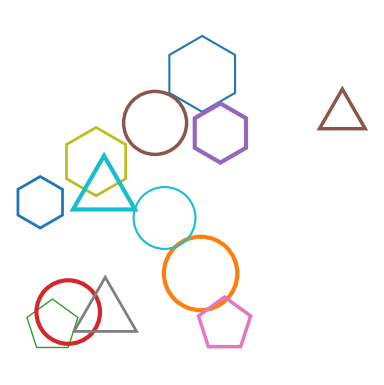[{"shape": "hexagon", "thickness": 2, "radius": 0.33, "center": [0.104, 0.475]}, {"shape": "hexagon", "thickness": 1.5, "radius": 0.49, "center": [0.525, 0.808]}, {"shape": "circle", "thickness": 3, "radius": 0.48, "center": [0.521, 0.29]}, {"shape": "pentagon", "thickness": 1, "radius": 0.35, "center": [0.136, 0.154]}, {"shape": "circle", "thickness": 3, "radius": 0.41, "center": [0.177, 0.19]}, {"shape": "hexagon", "thickness": 3, "radius": 0.38, "center": [0.572, 0.655]}, {"shape": "circle", "thickness": 2.5, "radius": 0.41, "center": [0.403, 0.681]}, {"shape": "triangle", "thickness": 2.5, "radius": 0.34, "center": [0.889, 0.7]}, {"shape": "pentagon", "thickness": 2.5, "radius": 0.36, "center": [0.583, 0.157]}, {"shape": "triangle", "thickness": 2, "radius": 0.47, "center": [0.273, 0.186]}, {"shape": "hexagon", "thickness": 2, "radius": 0.44, "center": [0.25, 0.58]}, {"shape": "circle", "thickness": 1.5, "radius": 0.4, "center": [0.427, 0.434]}, {"shape": "triangle", "thickness": 3, "radius": 0.46, "center": [0.27, 0.502]}]